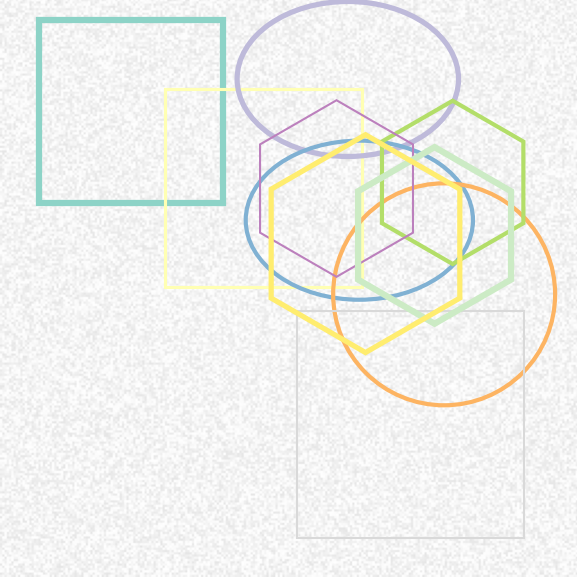[{"shape": "square", "thickness": 3, "radius": 0.79, "center": [0.227, 0.806]}, {"shape": "square", "thickness": 1.5, "radius": 0.85, "center": [0.457, 0.674]}, {"shape": "oval", "thickness": 2.5, "radius": 0.96, "center": [0.602, 0.862]}, {"shape": "oval", "thickness": 2, "radius": 0.98, "center": [0.622, 0.618]}, {"shape": "circle", "thickness": 2, "radius": 0.96, "center": [0.769, 0.49]}, {"shape": "hexagon", "thickness": 2, "radius": 0.71, "center": [0.784, 0.683]}, {"shape": "square", "thickness": 1, "radius": 0.99, "center": [0.711, 0.264]}, {"shape": "hexagon", "thickness": 1, "radius": 0.76, "center": [0.583, 0.673]}, {"shape": "hexagon", "thickness": 3, "radius": 0.76, "center": [0.752, 0.591]}, {"shape": "hexagon", "thickness": 2.5, "radius": 0.94, "center": [0.633, 0.577]}]